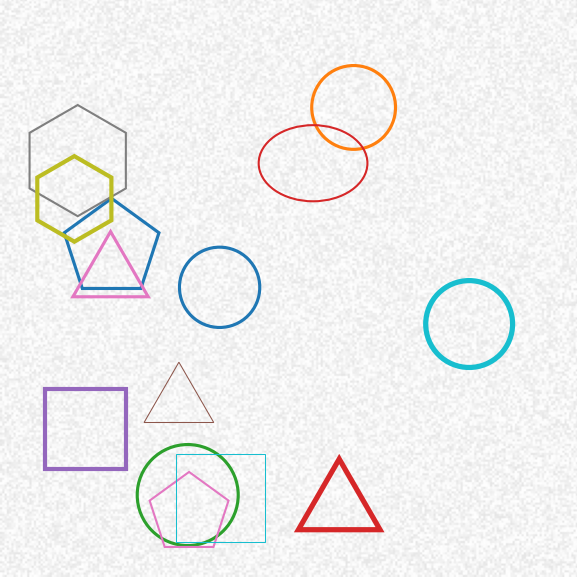[{"shape": "pentagon", "thickness": 1.5, "radius": 0.43, "center": [0.193, 0.569]}, {"shape": "circle", "thickness": 1.5, "radius": 0.35, "center": [0.38, 0.502]}, {"shape": "circle", "thickness": 1.5, "radius": 0.36, "center": [0.612, 0.813]}, {"shape": "circle", "thickness": 1.5, "radius": 0.44, "center": [0.325, 0.142]}, {"shape": "triangle", "thickness": 2.5, "radius": 0.41, "center": [0.587, 0.123]}, {"shape": "oval", "thickness": 1, "radius": 0.47, "center": [0.542, 0.716]}, {"shape": "square", "thickness": 2, "radius": 0.35, "center": [0.148, 0.256]}, {"shape": "triangle", "thickness": 0.5, "radius": 0.35, "center": [0.31, 0.302]}, {"shape": "triangle", "thickness": 1.5, "radius": 0.38, "center": [0.191, 0.523]}, {"shape": "pentagon", "thickness": 1, "radius": 0.36, "center": [0.327, 0.11]}, {"shape": "hexagon", "thickness": 1, "radius": 0.48, "center": [0.135, 0.721]}, {"shape": "hexagon", "thickness": 2, "radius": 0.37, "center": [0.129, 0.655]}, {"shape": "circle", "thickness": 2.5, "radius": 0.38, "center": [0.812, 0.438]}, {"shape": "square", "thickness": 0.5, "radius": 0.38, "center": [0.381, 0.137]}]